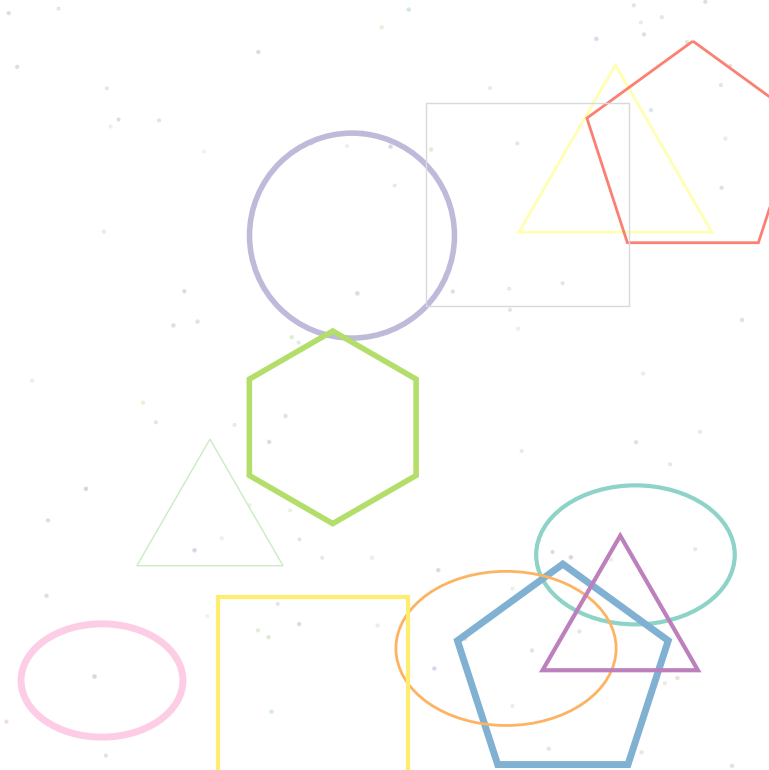[{"shape": "oval", "thickness": 1.5, "radius": 0.64, "center": [0.825, 0.279]}, {"shape": "triangle", "thickness": 1, "radius": 0.72, "center": [0.799, 0.771]}, {"shape": "circle", "thickness": 2, "radius": 0.67, "center": [0.457, 0.694]}, {"shape": "pentagon", "thickness": 1, "radius": 0.72, "center": [0.9, 0.802]}, {"shape": "pentagon", "thickness": 2.5, "radius": 0.72, "center": [0.731, 0.124]}, {"shape": "oval", "thickness": 1, "radius": 0.71, "center": [0.657, 0.158]}, {"shape": "hexagon", "thickness": 2, "radius": 0.63, "center": [0.432, 0.445]}, {"shape": "oval", "thickness": 2.5, "radius": 0.53, "center": [0.132, 0.116]}, {"shape": "square", "thickness": 0.5, "radius": 0.66, "center": [0.685, 0.734]}, {"shape": "triangle", "thickness": 1.5, "radius": 0.58, "center": [0.805, 0.188]}, {"shape": "triangle", "thickness": 0.5, "radius": 0.55, "center": [0.273, 0.32]}, {"shape": "square", "thickness": 1.5, "radius": 0.62, "center": [0.407, 0.102]}]